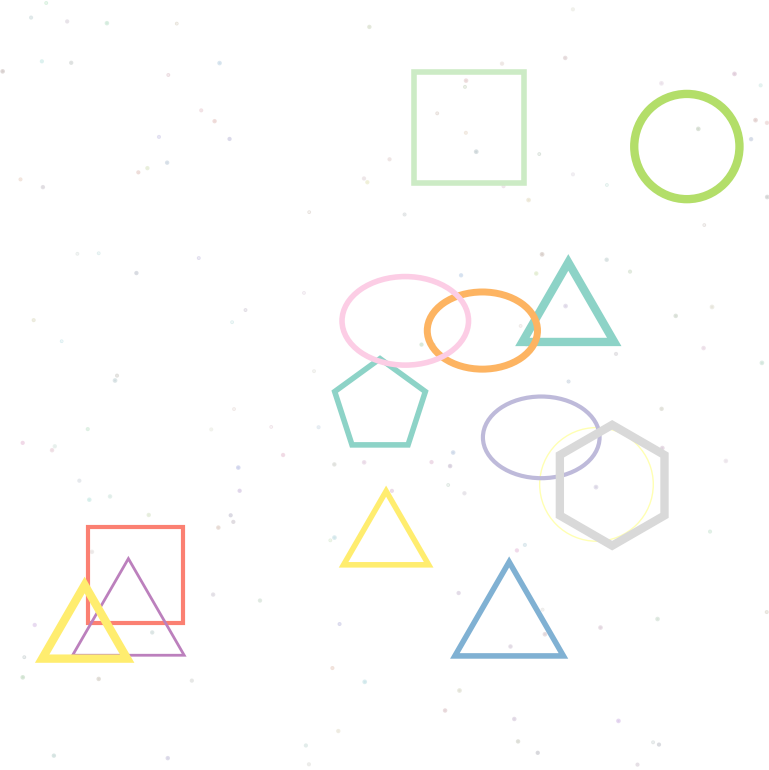[{"shape": "pentagon", "thickness": 2, "radius": 0.31, "center": [0.494, 0.472]}, {"shape": "triangle", "thickness": 3, "radius": 0.34, "center": [0.738, 0.59]}, {"shape": "circle", "thickness": 0.5, "radius": 0.37, "center": [0.775, 0.371]}, {"shape": "oval", "thickness": 1.5, "radius": 0.38, "center": [0.703, 0.432]}, {"shape": "square", "thickness": 1.5, "radius": 0.31, "center": [0.177, 0.253]}, {"shape": "triangle", "thickness": 2, "radius": 0.41, "center": [0.661, 0.189]}, {"shape": "oval", "thickness": 2.5, "radius": 0.36, "center": [0.626, 0.571]}, {"shape": "circle", "thickness": 3, "radius": 0.34, "center": [0.892, 0.81]}, {"shape": "oval", "thickness": 2, "radius": 0.41, "center": [0.526, 0.583]}, {"shape": "hexagon", "thickness": 3, "radius": 0.39, "center": [0.795, 0.37]}, {"shape": "triangle", "thickness": 1, "radius": 0.42, "center": [0.167, 0.191]}, {"shape": "square", "thickness": 2, "radius": 0.36, "center": [0.609, 0.834]}, {"shape": "triangle", "thickness": 2, "radius": 0.32, "center": [0.501, 0.298]}, {"shape": "triangle", "thickness": 3, "radius": 0.32, "center": [0.11, 0.176]}]